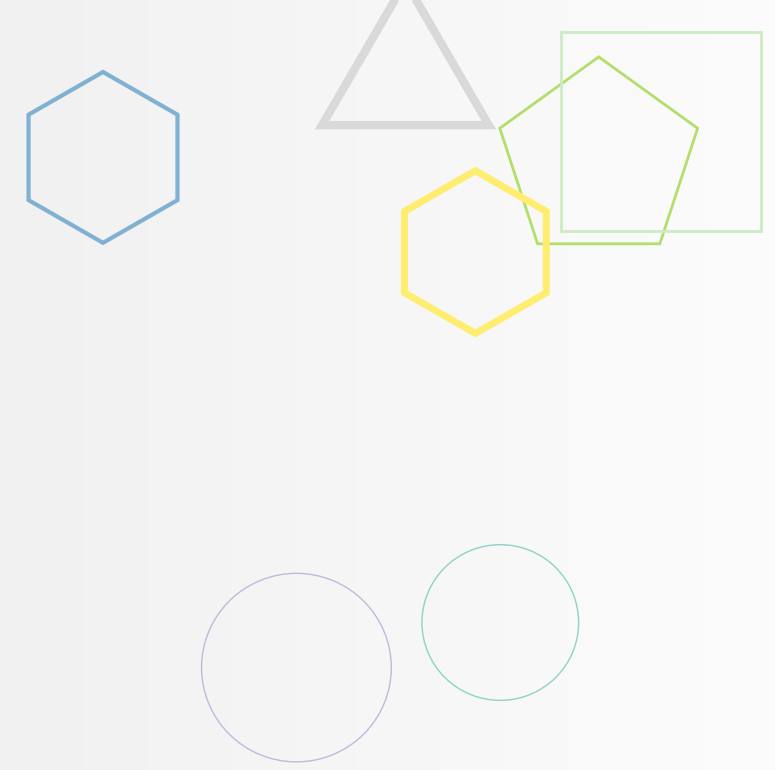[{"shape": "circle", "thickness": 0.5, "radius": 0.51, "center": [0.646, 0.192]}, {"shape": "circle", "thickness": 0.5, "radius": 0.61, "center": [0.383, 0.133]}, {"shape": "hexagon", "thickness": 1.5, "radius": 0.55, "center": [0.133, 0.796]}, {"shape": "pentagon", "thickness": 1, "radius": 0.67, "center": [0.773, 0.792]}, {"shape": "triangle", "thickness": 3, "radius": 0.62, "center": [0.523, 0.9]}, {"shape": "square", "thickness": 1, "radius": 0.65, "center": [0.853, 0.829]}, {"shape": "hexagon", "thickness": 2.5, "radius": 0.53, "center": [0.613, 0.673]}]